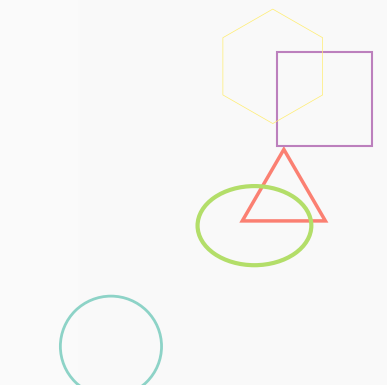[{"shape": "circle", "thickness": 2, "radius": 0.65, "center": [0.286, 0.1]}, {"shape": "triangle", "thickness": 2.5, "radius": 0.62, "center": [0.733, 0.488]}, {"shape": "oval", "thickness": 3, "radius": 0.73, "center": [0.657, 0.414]}, {"shape": "square", "thickness": 1.5, "radius": 0.61, "center": [0.838, 0.742]}, {"shape": "hexagon", "thickness": 0.5, "radius": 0.74, "center": [0.704, 0.828]}]